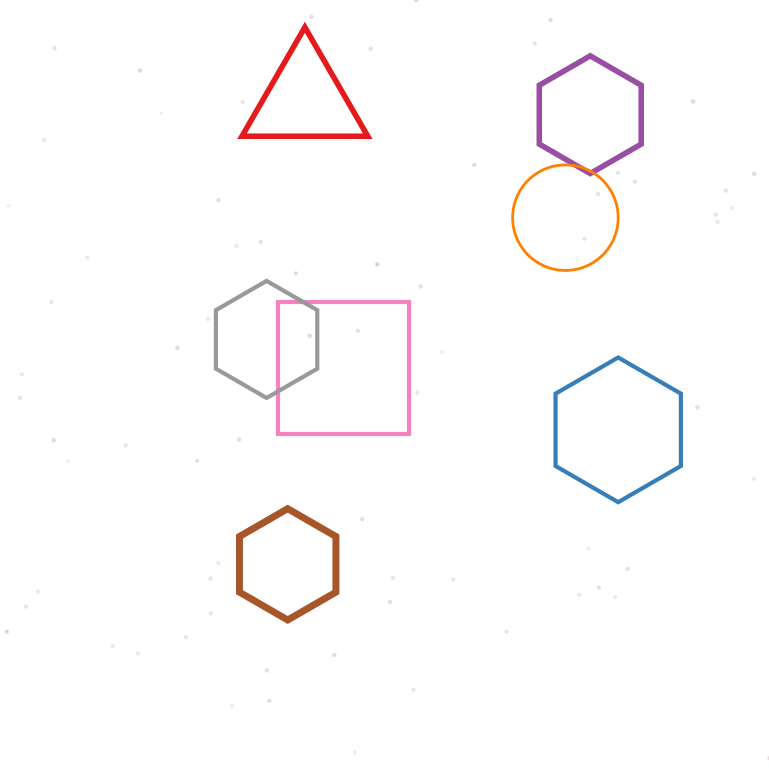[{"shape": "triangle", "thickness": 2, "radius": 0.47, "center": [0.396, 0.87]}, {"shape": "hexagon", "thickness": 1.5, "radius": 0.47, "center": [0.803, 0.442]}, {"shape": "hexagon", "thickness": 2, "radius": 0.38, "center": [0.767, 0.851]}, {"shape": "circle", "thickness": 1, "radius": 0.34, "center": [0.734, 0.717]}, {"shape": "hexagon", "thickness": 2.5, "radius": 0.36, "center": [0.374, 0.267]}, {"shape": "square", "thickness": 1.5, "radius": 0.43, "center": [0.446, 0.522]}, {"shape": "hexagon", "thickness": 1.5, "radius": 0.38, "center": [0.346, 0.559]}]